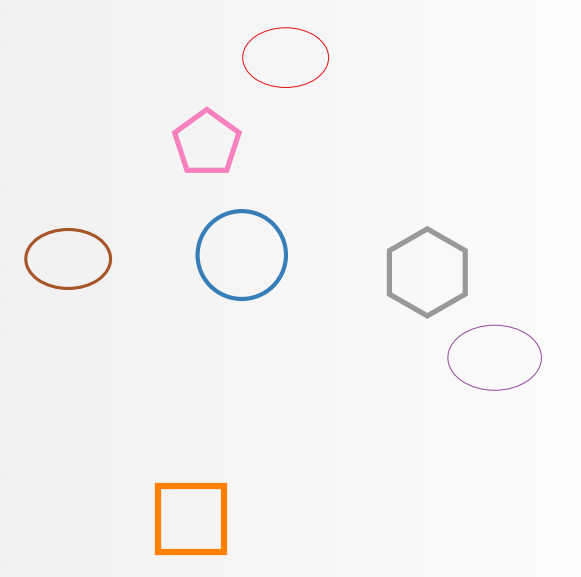[{"shape": "oval", "thickness": 0.5, "radius": 0.37, "center": [0.491, 0.899]}, {"shape": "circle", "thickness": 2, "radius": 0.38, "center": [0.416, 0.558]}, {"shape": "oval", "thickness": 0.5, "radius": 0.4, "center": [0.851, 0.38]}, {"shape": "square", "thickness": 3, "radius": 0.29, "center": [0.328, 0.1]}, {"shape": "oval", "thickness": 1.5, "radius": 0.36, "center": [0.117, 0.551]}, {"shape": "pentagon", "thickness": 2.5, "radius": 0.29, "center": [0.356, 0.751]}, {"shape": "hexagon", "thickness": 2.5, "radius": 0.38, "center": [0.735, 0.527]}]